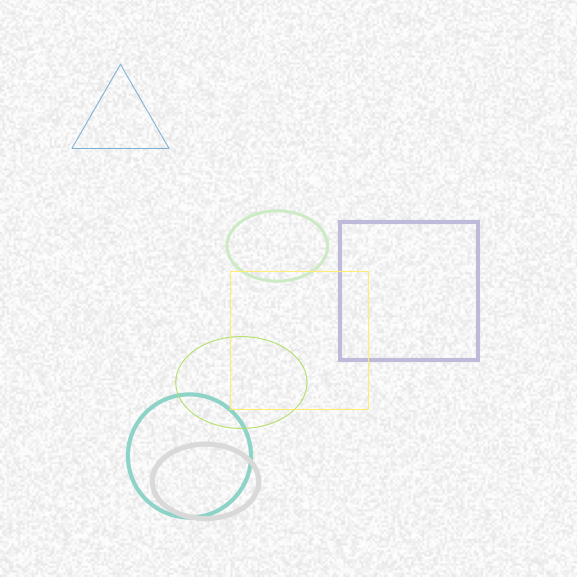[{"shape": "circle", "thickness": 2, "radius": 0.53, "center": [0.328, 0.21]}, {"shape": "square", "thickness": 2, "radius": 0.6, "center": [0.708, 0.496]}, {"shape": "triangle", "thickness": 0.5, "radius": 0.49, "center": [0.209, 0.791]}, {"shape": "oval", "thickness": 0.5, "radius": 0.57, "center": [0.418, 0.337]}, {"shape": "oval", "thickness": 2.5, "radius": 0.46, "center": [0.356, 0.166]}, {"shape": "oval", "thickness": 1.5, "radius": 0.44, "center": [0.48, 0.573]}, {"shape": "square", "thickness": 0.5, "radius": 0.6, "center": [0.518, 0.41]}]